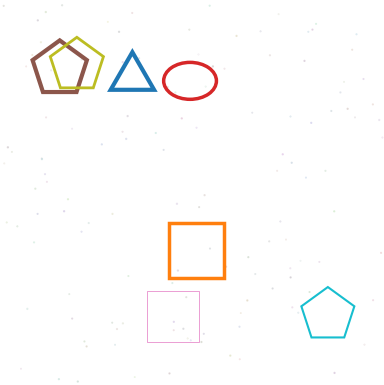[{"shape": "triangle", "thickness": 3, "radius": 0.33, "center": [0.344, 0.799]}, {"shape": "square", "thickness": 2.5, "radius": 0.36, "center": [0.509, 0.349]}, {"shape": "oval", "thickness": 2.5, "radius": 0.34, "center": [0.494, 0.79]}, {"shape": "pentagon", "thickness": 3, "radius": 0.37, "center": [0.155, 0.821]}, {"shape": "square", "thickness": 0.5, "radius": 0.34, "center": [0.45, 0.178]}, {"shape": "pentagon", "thickness": 2, "radius": 0.36, "center": [0.2, 0.831]}, {"shape": "pentagon", "thickness": 1.5, "radius": 0.36, "center": [0.852, 0.182]}]